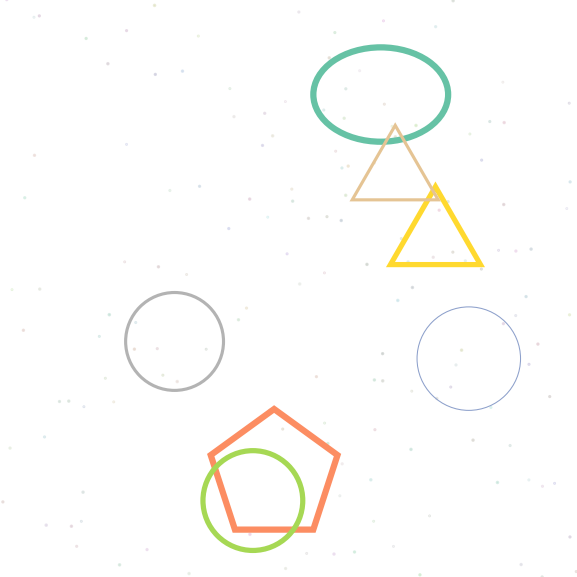[{"shape": "oval", "thickness": 3, "radius": 0.58, "center": [0.659, 0.835]}, {"shape": "pentagon", "thickness": 3, "radius": 0.58, "center": [0.475, 0.175]}, {"shape": "circle", "thickness": 0.5, "radius": 0.45, "center": [0.812, 0.378]}, {"shape": "circle", "thickness": 2.5, "radius": 0.43, "center": [0.438, 0.132]}, {"shape": "triangle", "thickness": 2.5, "radius": 0.45, "center": [0.754, 0.586]}, {"shape": "triangle", "thickness": 1.5, "radius": 0.43, "center": [0.684, 0.696]}, {"shape": "circle", "thickness": 1.5, "radius": 0.42, "center": [0.302, 0.408]}]